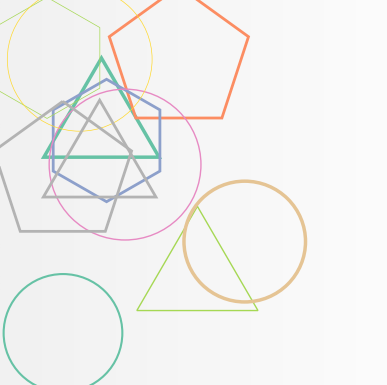[{"shape": "circle", "thickness": 1.5, "radius": 0.77, "center": [0.163, 0.135]}, {"shape": "triangle", "thickness": 2.5, "radius": 0.86, "center": [0.262, 0.678]}, {"shape": "pentagon", "thickness": 2, "radius": 0.94, "center": [0.462, 0.846]}, {"shape": "hexagon", "thickness": 2, "radius": 0.79, "center": [0.275, 0.635]}, {"shape": "circle", "thickness": 1, "radius": 0.98, "center": [0.323, 0.573]}, {"shape": "triangle", "thickness": 1, "radius": 0.9, "center": [0.509, 0.284]}, {"shape": "hexagon", "thickness": 0.5, "radius": 0.79, "center": [0.121, 0.85]}, {"shape": "circle", "thickness": 0.5, "radius": 0.93, "center": [0.206, 0.846]}, {"shape": "circle", "thickness": 2.5, "radius": 0.78, "center": [0.632, 0.373]}, {"shape": "triangle", "thickness": 2, "radius": 0.84, "center": [0.257, 0.572]}, {"shape": "pentagon", "thickness": 2, "radius": 0.93, "center": [0.162, 0.55]}]